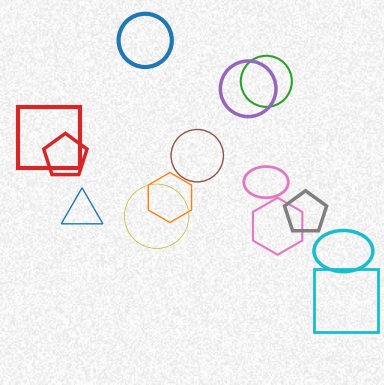[{"shape": "circle", "thickness": 3, "radius": 0.35, "center": [0.377, 0.895]}, {"shape": "triangle", "thickness": 1, "radius": 0.31, "center": [0.213, 0.45]}, {"shape": "hexagon", "thickness": 1, "radius": 0.32, "center": [0.441, 0.487]}, {"shape": "circle", "thickness": 1.5, "radius": 0.33, "center": [0.692, 0.789]}, {"shape": "pentagon", "thickness": 2.5, "radius": 0.3, "center": [0.17, 0.594]}, {"shape": "square", "thickness": 3, "radius": 0.4, "center": [0.127, 0.643]}, {"shape": "circle", "thickness": 2.5, "radius": 0.36, "center": [0.645, 0.769]}, {"shape": "circle", "thickness": 1, "radius": 0.34, "center": [0.512, 0.596]}, {"shape": "hexagon", "thickness": 1.5, "radius": 0.37, "center": [0.721, 0.412]}, {"shape": "oval", "thickness": 2, "radius": 0.29, "center": [0.691, 0.527]}, {"shape": "pentagon", "thickness": 2.5, "radius": 0.29, "center": [0.794, 0.447]}, {"shape": "circle", "thickness": 0.5, "radius": 0.42, "center": [0.407, 0.438]}, {"shape": "square", "thickness": 2, "radius": 0.41, "center": [0.898, 0.219]}, {"shape": "oval", "thickness": 2.5, "radius": 0.38, "center": [0.892, 0.348]}]